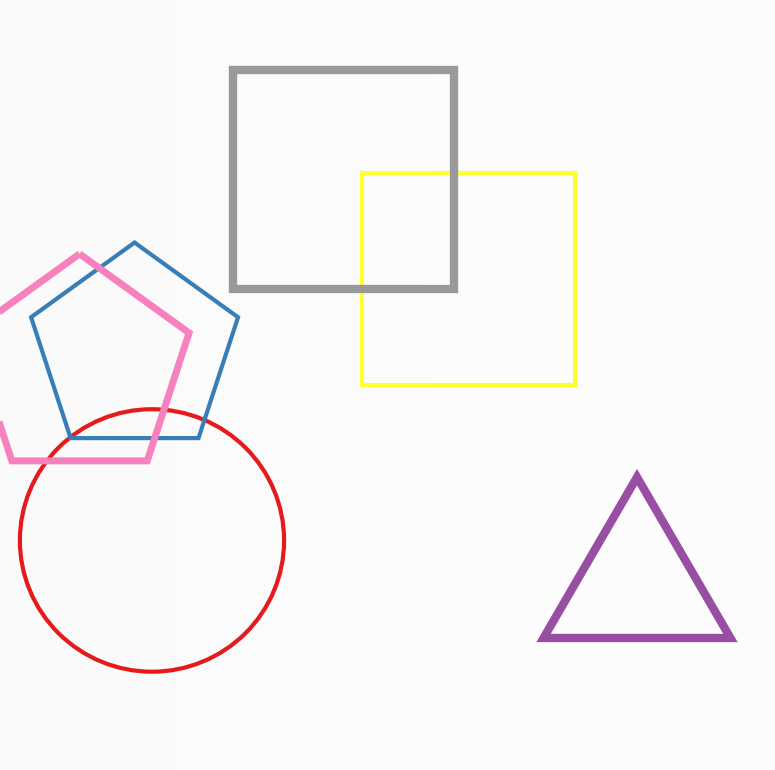[{"shape": "circle", "thickness": 1.5, "radius": 0.85, "center": [0.196, 0.298]}, {"shape": "pentagon", "thickness": 1.5, "radius": 0.7, "center": [0.174, 0.545]}, {"shape": "triangle", "thickness": 3, "radius": 0.7, "center": [0.822, 0.241]}, {"shape": "square", "thickness": 1.5, "radius": 0.69, "center": [0.604, 0.638]}, {"shape": "pentagon", "thickness": 2.5, "radius": 0.74, "center": [0.103, 0.522]}, {"shape": "square", "thickness": 3, "radius": 0.71, "center": [0.444, 0.767]}]